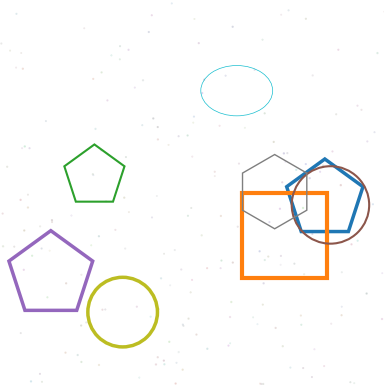[{"shape": "pentagon", "thickness": 2.5, "radius": 0.52, "center": [0.844, 0.483]}, {"shape": "square", "thickness": 3, "radius": 0.55, "center": [0.74, 0.388]}, {"shape": "pentagon", "thickness": 1.5, "radius": 0.41, "center": [0.245, 0.543]}, {"shape": "pentagon", "thickness": 2.5, "radius": 0.57, "center": [0.132, 0.286]}, {"shape": "circle", "thickness": 1.5, "radius": 0.5, "center": [0.858, 0.468]}, {"shape": "hexagon", "thickness": 1, "radius": 0.48, "center": [0.713, 0.502]}, {"shape": "circle", "thickness": 2.5, "radius": 0.45, "center": [0.319, 0.189]}, {"shape": "oval", "thickness": 0.5, "radius": 0.47, "center": [0.615, 0.764]}]